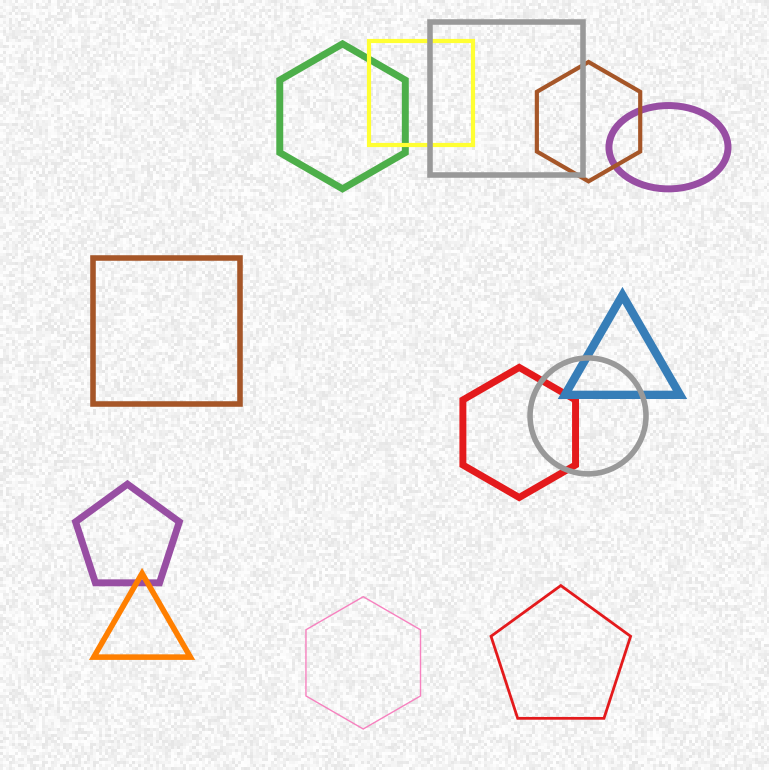[{"shape": "pentagon", "thickness": 1, "radius": 0.48, "center": [0.728, 0.144]}, {"shape": "hexagon", "thickness": 2.5, "radius": 0.42, "center": [0.674, 0.438]}, {"shape": "triangle", "thickness": 3, "radius": 0.43, "center": [0.808, 0.53]}, {"shape": "hexagon", "thickness": 2.5, "radius": 0.47, "center": [0.445, 0.849]}, {"shape": "oval", "thickness": 2.5, "radius": 0.39, "center": [0.868, 0.809]}, {"shape": "pentagon", "thickness": 2.5, "radius": 0.35, "center": [0.166, 0.3]}, {"shape": "triangle", "thickness": 2, "radius": 0.36, "center": [0.185, 0.183]}, {"shape": "square", "thickness": 1.5, "radius": 0.34, "center": [0.547, 0.879]}, {"shape": "hexagon", "thickness": 1.5, "radius": 0.39, "center": [0.764, 0.842]}, {"shape": "square", "thickness": 2, "radius": 0.47, "center": [0.216, 0.57]}, {"shape": "hexagon", "thickness": 0.5, "radius": 0.43, "center": [0.472, 0.139]}, {"shape": "circle", "thickness": 2, "radius": 0.38, "center": [0.764, 0.46]}, {"shape": "square", "thickness": 2, "radius": 0.5, "center": [0.658, 0.872]}]